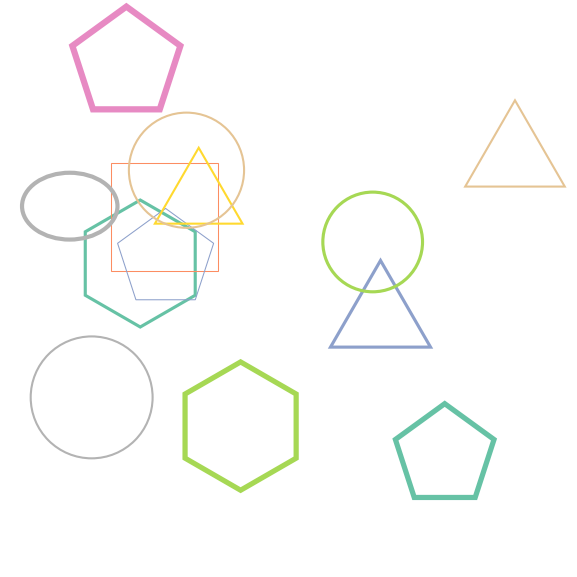[{"shape": "pentagon", "thickness": 2.5, "radius": 0.45, "center": [0.77, 0.21]}, {"shape": "hexagon", "thickness": 1.5, "radius": 0.55, "center": [0.243, 0.543]}, {"shape": "square", "thickness": 0.5, "radius": 0.47, "center": [0.285, 0.623]}, {"shape": "pentagon", "thickness": 0.5, "radius": 0.44, "center": [0.287, 0.551]}, {"shape": "triangle", "thickness": 1.5, "radius": 0.5, "center": [0.659, 0.448]}, {"shape": "pentagon", "thickness": 3, "radius": 0.49, "center": [0.219, 0.889]}, {"shape": "circle", "thickness": 1.5, "radius": 0.43, "center": [0.645, 0.58]}, {"shape": "hexagon", "thickness": 2.5, "radius": 0.56, "center": [0.417, 0.261]}, {"shape": "triangle", "thickness": 1, "radius": 0.44, "center": [0.344, 0.656]}, {"shape": "triangle", "thickness": 1, "radius": 0.5, "center": [0.892, 0.726]}, {"shape": "circle", "thickness": 1, "radius": 0.5, "center": [0.323, 0.704]}, {"shape": "oval", "thickness": 2, "radius": 0.41, "center": [0.121, 0.642]}, {"shape": "circle", "thickness": 1, "radius": 0.53, "center": [0.159, 0.311]}]